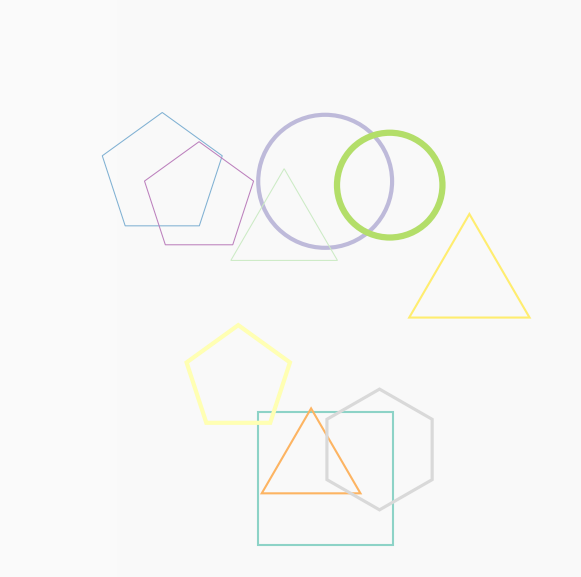[{"shape": "square", "thickness": 1, "radius": 0.58, "center": [0.56, 0.17]}, {"shape": "pentagon", "thickness": 2, "radius": 0.47, "center": [0.41, 0.343]}, {"shape": "circle", "thickness": 2, "radius": 0.58, "center": [0.559, 0.685]}, {"shape": "pentagon", "thickness": 0.5, "radius": 0.54, "center": [0.279, 0.696]}, {"shape": "triangle", "thickness": 1, "radius": 0.49, "center": [0.535, 0.194]}, {"shape": "circle", "thickness": 3, "radius": 0.45, "center": [0.671, 0.679]}, {"shape": "hexagon", "thickness": 1.5, "radius": 0.52, "center": [0.653, 0.221]}, {"shape": "pentagon", "thickness": 0.5, "radius": 0.49, "center": [0.342, 0.655]}, {"shape": "triangle", "thickness": 0.5, "radius": 0.53, "center": [0.489, 0.601]}, {"shape": "triangle", "thickness": 1, "radius": 0.6, "center": [0.808, 0.509]}]